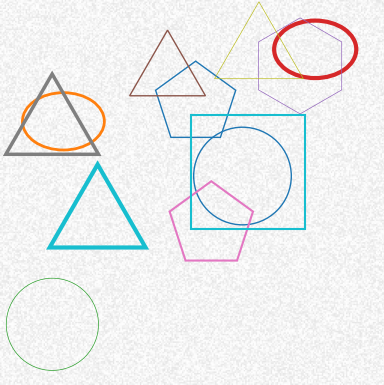[{"shape": "pentagon", "thickness": 1, "radius": 0.55, "center": [0.508, 0.732]}, {"shape": "circle", "thickness": 1, "radius": 0.63, "center": [0.63, 0.543]}, {"shape": "oval", "thickness": 2, "radius": 0.53, "center": [0.165, 0.685]}, {"shape": "circle", "thickness": 0.5, "radius": 0.6, "center": [0.136, 0.158]}, {"shape": "oval", "thickness": 3, "radius": 0.53, "center": [0.819, 0.872]}, {"shape": "hexagon", "thickness": 0.5, "radius": 0.62, "center": [0.78, 0.829]}, {"shape": "triangle", "thickness": 1, "radius": 0.57, "center": [0.435, 0.808]}, {"shape": "pentagon", "thickness": 1.5, "radius": 0.57, "center": [0.549, 0.415]}, {"shape": "triangle", "thickness": 2.5, "radius": 0.7, "center": [0.135, 0.669]}, {"shape": "triangle", "thickness": 0.5, "radius": 0.67, "center": [0.673, 0.862]}, {"shape": "triangle", "thickness": 3, "radius": 0.72, "center": [0.254, 0.429]}, {"shape": "square", "thickness": 1.5, "radius": 0.74, "center": [0.644, 0.553]}]